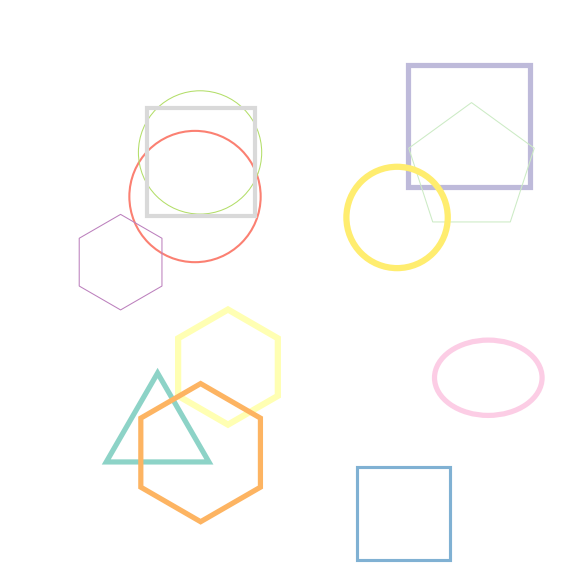[{"shape": "triangle", "thickness": 2.5, "radius": 0.51, "center": [0.273, 0.251]}, {"shape": "hexagon", "thickness": 3, "radius": 0.5, "center": [0.395, 0.363]}, {"shape": "square", "thickness": 2.5, "radius": 0.53, "center": [0.812, 0.781]}, {"shape": "circle", "thickness": 1, "radius": 0.57, "center": [0.338, 0.659]}, {"shape": "square", "thickness": 1.5, "radius": 0.4, "center": [0.699, 0.11]}, {"shape": "hexagon", "thickness": 2.5, "radius": 0.6, "center": [0.347, 0.215]}, {"shape": "circle", "thickness": 0.5, "radius": 0.53, "center": [0.346, 0.735]}, {"shape": "oval", "thickness": 2.5, "radius": 0.47, "center": [0.846, 0.345]}, {"shape": "square", "thickness": 2, "radius": 0.47, "center": [0.348, 0.718]}, {"shape": "hexagon", "thickness": 0.5, "radius": 0.41, "center": [0.209, 0.545]}, {"shape": "pentagon", "thickness": 0.5, "radius": 0.57, "center": [0.816, 0.707]}, {"shape": "circle", "thickness": 3, "radius": 0.44, "center": [0.688, 0.623]}]